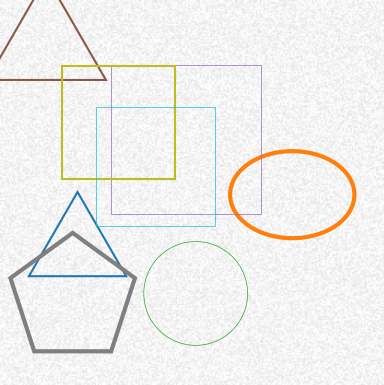[{"shape": "triangle", "thickness": 1.5, "radius": 0.73, "center": [0.201, 0.355]}, {"shape": "oval", "thickness": 3, "radius": 0.81, "center": [0.759, 0.494]}, {"shape": "circle", "thickness": 0.5, "radius": 0.67, "center": [0.508, 0.238]}, {"shape": "square", "thickness": 0.5, "radius": 0.97, "center": [0.483, 0.638]}, {"shape": "triangle", "thickness": 1.5, "radius": 0.89, "center": [0.121, 0.881]}, {"shape": "pentagon", "thickness": 3, "radius": 0.85, "center": [0.189, 0.225]}, {"shape": "square", "thickness": 1.5, "radius": 0.74, "center": [0.308, 0.682]}, {"shape": "square", "thickness": 0.5, "radius": 0.77, "center": [0.403, 0.566]}]